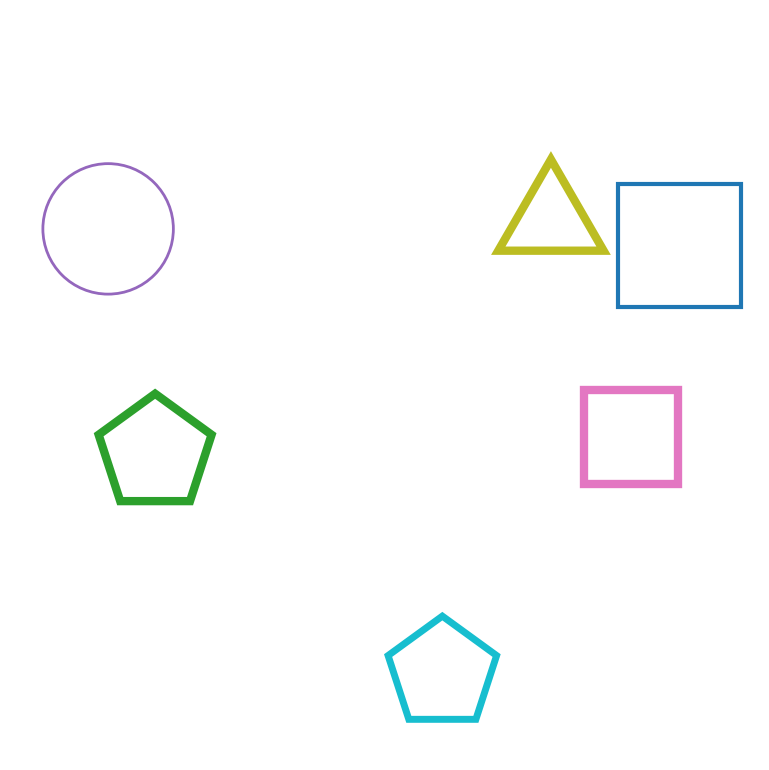[{"shape": "square", "thickness": 1.5, "radius": 0.4, "center": [0.883, 0.682]}, {"shape": "pentagon", "thickness": 3, "radius": 0.39, "center": [0.201, 0.412]}, {"shape": "circle", "thickness": 1, "radius": 0.42, "center": [0.14, 0.703]}, {"shape": "square", "thickness": 3, "radius": 0.3, "center": [0.819, 0.433]}, {"shape": "triangle", "thickness": 3, "radius": 0.39, "center": [0.716, 0.714]}, {"shape": "pentagon", "thickness": 2.5, "radius": 0.37, "center": [0.574, 0.126]}]